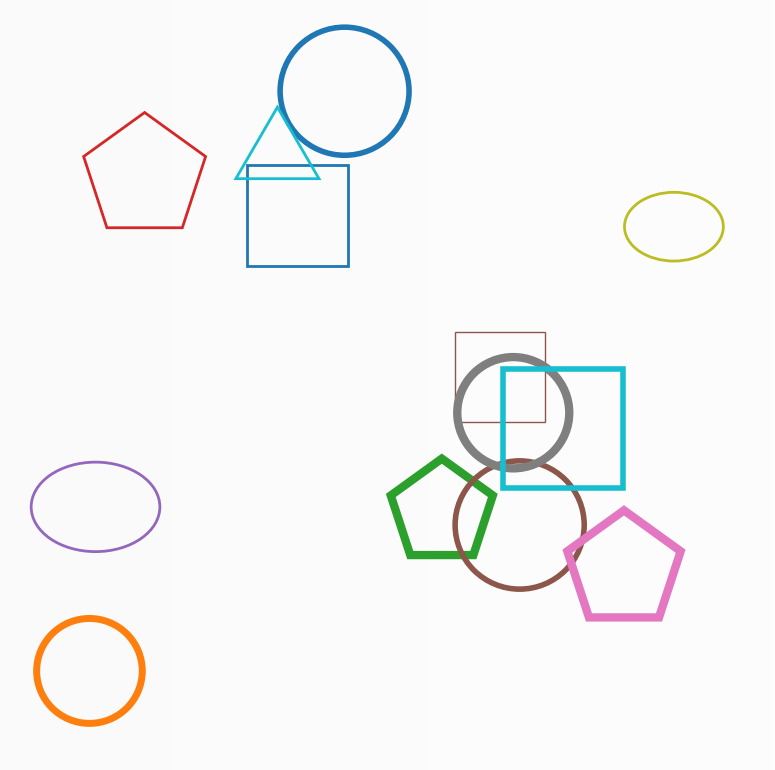[{"shape": "circle", "thickness": 2, "radius": 0.42, "center": [0.445, 0.882]}, {"shape": "square", "thickness": 1, "radius": 0.33, "center": [0.384, 0.72]}, {"shape": "circle", "thickness": 2.5, "radius": 0.34, "center": [0.115, 0.129]}, {"shape": "pentagon", "thickness": 3, "radius": 0.35, "center": [0.57, 0.335]}, {"shape": "pentagon", "thickness": 1, "radius": 0.41, "center": [0.187, 0.771]}, {"shape": "oval", "thickness": 1, "radius": 0.42, "center": [0.123, 0.342]}, {"shape": "square", "thickness": 0.5, "radius": 0.29, "center": [0.645, 0.511]}, {"shape": "circle", "thickness": 2, "radius": 0.42, "center": [0.671, 0.318]}, {"shape": "pentagon", "thickness": 3, "radius": 0.38, "center": [0.805, 0.26]}, {"shape": "circle", "thickness": 3, "radius": 0.36, "center": [0.662, 0.464]}, {"shape": "oval", "thickness": 1, "radius": 0.32, "center": [0.87, 0.706]}, {"shape": "triangle", "thickness": 1, "radius": 0.31, "center": [0.358, 0.799]}, {"shape": "square", "thickness": 2, "radius": 0.39, "center": [0.727, 0.444]}]